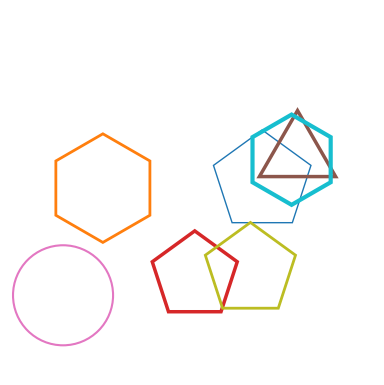[{"shape": "pentagon", "thickness": 1, "radius": 0.67, "center": [0.681, 0.529]}, {"shape": "hexagon", "thickness": 2, "radius": 0.71, "center": [0.267, 0.511]}, {"shape": "pentagon", "thickness": 2.5, "radius": 0.58, "center": [0.506, 0.284]}, {"shape": "triangle", "thickness": 2.5, "radius": 0.57, "center": [0.773, 0.598]}, {"shape": "circle", "thickness": 1.5, "radius": 0.65, "center": [0.164, 0.233]}, {"shape": "pentagon", "thickness": 2, "radius": 0.62, "center": [0.65, 0.299]}, {"shape": "hexagon", "thickness": 3, "radius": 0.59, "center": [0.757, 0.585]}]